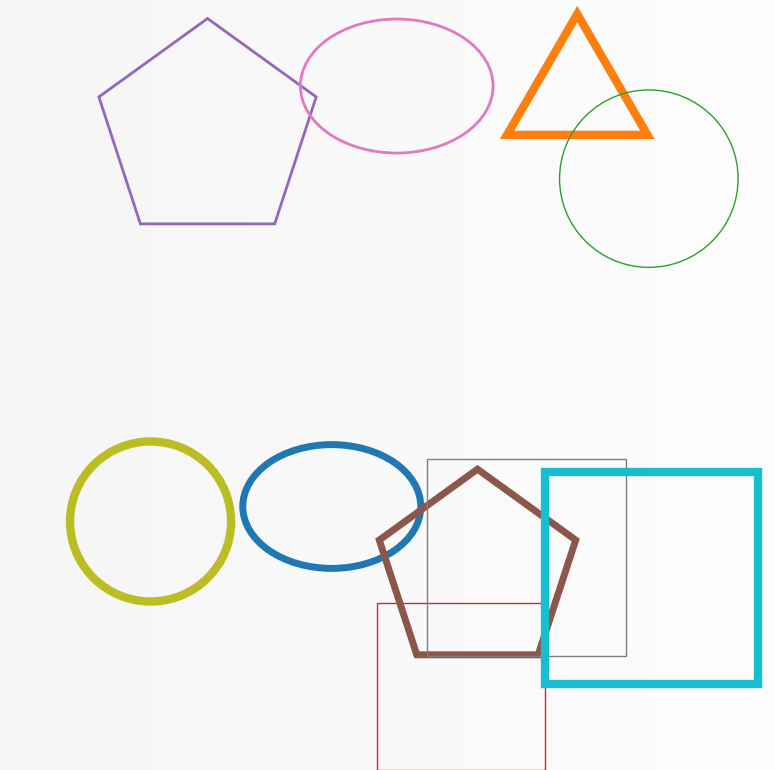[{"shape": "oval", "thickness": 2.5, "radius": 0.57, "center": [0.428, 0.342]}, {"shape": "triangle", "thickness": 3, "radius": 0.52, "center": [0.745, 0.877]}, {"shape": "circle", "thickness": 0.5, "radius": 0.58, "center": [0.837, 0.768]}, {"shape": "square", "thickness": 0.5, "radius": 0.54, "center": [0.595, 0.108]}, {"shape": "pentagon", "thickness": 1, "radius": 0.74, "center": [0.268, 0.829]}, {"shape": "pentagon", "thickness": 2.5, "radius": 0.67, "center": [0.616, 0.257]}, {"shape": "oval", "thickness": 1, "radius": 0.62, "center": [0.512, 0.888]}, {"shape": "square", "thickness": 0.5, "radius": 0.64, "center": [0.679, 0.276]}, {"shape": "circle", "thickness": 3, "radius": 0.52, "center": [0.194, 0.323]}, {"shape": "square", "thickness": 3, "radius": 0.69, "center": [0.841, 0.25]}]